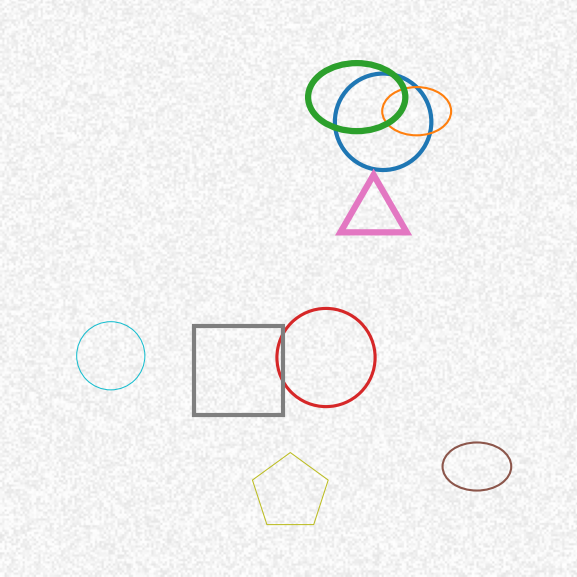[{"shape": "circle", "thickness": 2, "radius": 0.42, "center": [0.663, 0.788]}, {"shape": "oval", "thickness": 1, "radius": 0.3, "center": [0.722, 0.807]}, {"shape": "oval", "thickness": 3, "radius": 0.42, "center": [0.618, 0.831]}, {"shape": "circle", "thickness": 1.5, "radius": 0.43, "center": [0.565, 0.38]}, {"shape": "oval", "thickness": 1, "radius": 0.3, "center": [0.826, 0.191]}, {"shape": "triangle", "thickness": 3, "radius": 0.33, "center": [0.647, 0.63]}, {"shape": "square", "thickness": 2, "radius": 0.38, "center": [0.414, 0.358]}, {"shape": "pentagon", "thickness": 0.5, "radius": 0.34, "center": [0.503, 0.147]}, {"shape": "circle", "thickness": 0.5, "radius": 0.3, "center": [0.192, 0.383]}]